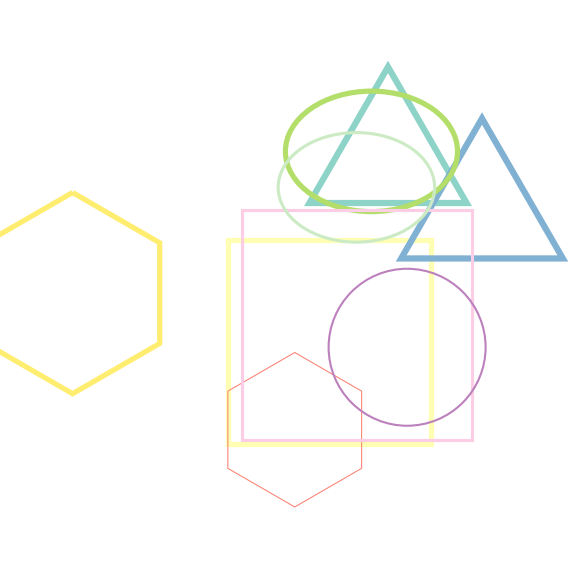[{"shape": "triangle", "thickness": 3, "radius": 0.79, "center": [0.672, 0.726]}, {"shape": "square", "thickness": 2.5, "radius": 0.88, "center": [0.571, 0.407]}, {"shape": "hexagon", "thickness": 0.5, "radius": 0.67, "center": [0.51, 0.255]}, {"shape": "triangle", "thickness": 3, "radius": 0.81, "center": [0.835, 0.632]}, {"shape": "oval", "thickness": 2.5, "radius": 0.74, "center": [0.643, 0.737]}, {"shape": "square", "thickness": 1.5, "radius": 0.99, "center": [0.619, 0.436]}, {"shape": "circle", "thickness": 1, "radius": 0.68, "center": [0.705, 0.398]}, {"shape": "oval", "thickness": 1.5, "radius": 0.68, "center": [0.617, 0.675]}, {"shape": "hexagon", "thickness": 2.5, "radius": 0.87, "center": [0.126, 0.492]}]